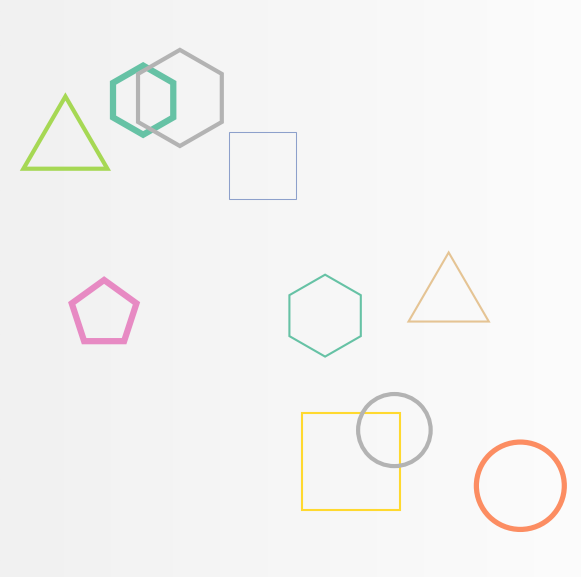[{"shape": "hexagon", "thickness": 1, "radius": 0.35, "center": [0.559, 0.453]}, {"shape": "hexagon", "thickness": 3, "radius": 0.3, "center": [0.246, 0.826]}, {"shape": "circle", "thickness": 2.5, "radius": 0.38, "center": [0.895, 0.158]}, {"shape": "square", "thickness": 0.5, "radius": 0.29, "center": [0.452, 0.713]}, {"shape": "pentagon", "thickness": 3, "radius": 0.29, "center": [0.179, 0.456]}, {"shape": "triangle", "thickness": 2, "radius": 0.42, "center": [0.113, 0.749]}, {"shape": "square", "thickness": 1, "radius": 0.42, "center": [0.604, 0.199]}, {"shape": "triangle", "thickness": 1, "radius": 0.4, "center": [0.772, 0.482]}, {"shape": "hexagon", "thickness": 2, "radius": 0.42, "center": [0.31, 0.83]}, {"shape": "circle", "thickness": 2, "radius": 0.31, "center": [0.679, 0.254]}]